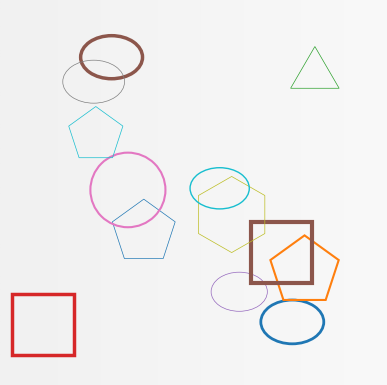[{"shape": "pentagon", "thickness": 0.5, "radius": 0.43, "center": [0.371, 0.397]}, {"shape": "oval", "thickness": 2, "radius": 0.41, "center": [0.754, 0.164]}, {"shape": "pentagon", "thickness": 1.5, "radius": 0.46, "center": [0.786, 0.296]}, {"shape": "triangle", "thickness": 0.5, "radius": 0.36, "center": [0.813, 0.807]}, {"shape": "square", "thickness": 2.5, "radius": 0.4, "center": [0.111, 0.157]}, {"shape": "oval", "thickness": 0.5, "radius": 0.36, "center": [0.617, 0.242]}, {"shape": "oval", "thickness": 2.5, "radius": 0.4, "center": [0.288, 0.851]}, {"shape": "square", "thickness": 3, "radius": 0.4, "center": [0.726, 0.344]}, {"shape": "circle", "thickness": 1.5, "radius": 0.48, "center": [0.33, 0.507]}, {"shape": "oval", "thickness": 0.5, "radius": 0.4, "center": [0.242, 0.788]}, {"shape": "hexagon", "thickness": 0.5, "radius": 0.49, "center": [0.598, 0.443]}, {"shape": "pentagon", "thickness": 0.5, "radius": 0.37, "center": [0.247, 0.65]}, {"shape": "oval", "thickness": 1, "radius": 0.38, "center": [0.567, 0.511]}]